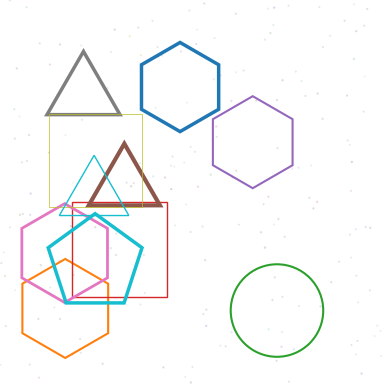[{"shape": "hexagon", "thickness": 2.5, "radius": 0.58, "center": [0.468, 0.774]}, {"shape": "hexagon", "thickness": 1.5, "radius": 0.64, "center": [0.17, 0.199]}, {"shape": "circle", "thickness": 1.5, "radius": 0.6, "center": [0.719, 0.193]}, {"shape": "square", "thickness": 1, "radius": 0.62, "center": [0.311, 0.352]}, {"shape": "hexagon", "thickness": 1.5, "radius": 0.6, "center": [0.656, 0.631]}, {"shape": "triangle", "thickness": 3, "radius": 0.53, "center": [0.323, 0.52]}, {"shape": "hexagon", "thickness": 2, "radius": 0.64, "center": [0.168, 0.343]}, {"shape": "triangle", "thickness": 2.5, "radius": 0.55, "center": [0.217, 0.757]}, {"shape": "square", "thickness": 0.5, "radius": 0.6, "center": [0.249, 0.583]}, {"shape": "triangle", "thickness": 1, "radius": 0.52, "center": [0.244, 0.492]}, {"shape": "pentagon", "thickness": 2.5, "radius": 0.64, "center": [0.247, 0.317]}]